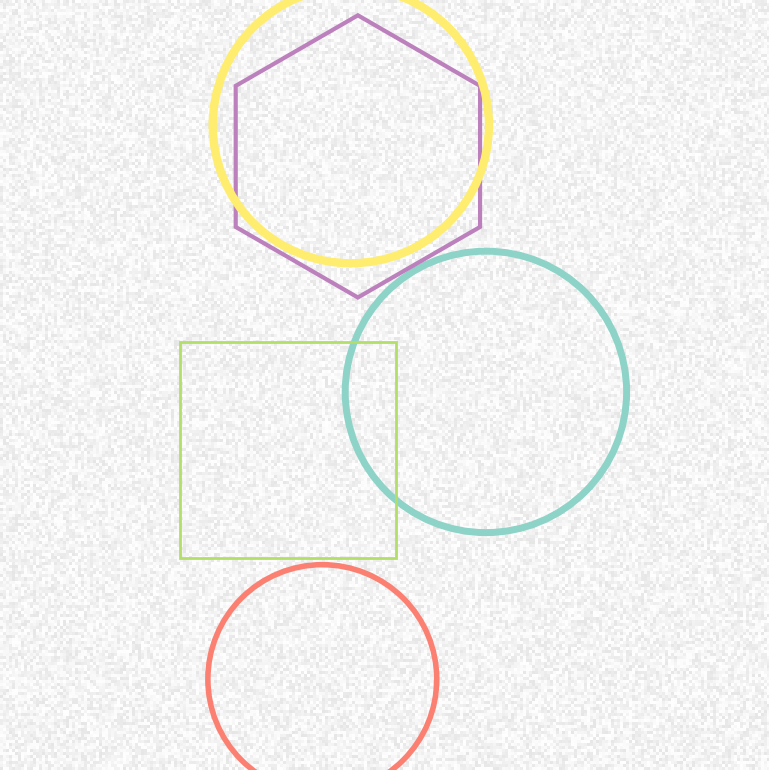[{"shape": "circle", "thickness": 2.5, "radius": 0.91, "center": [0.631, 0.491]}, {"shape": "circle", "thickness": 2, "radius": 0.74, "center": [0.419, 0.118]}, {"shape": "square", "thickness": 1, "radius": 0.7, "center": [0.374, 0.416]}, {"shape": "hexagon", "thickness": 1.5, "radius": 0.92, "center": [0.465, 0.797]}, {"shape": "circle", "thickness": 3, "radius": 0.9, "center": [0.456, 0.837]}]